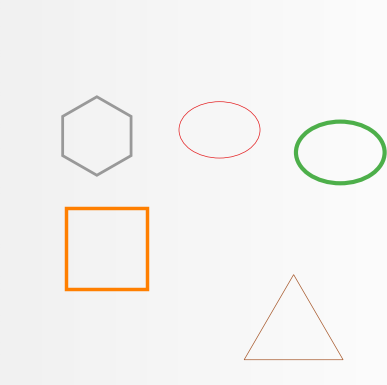[{"shape": "oval", "thickness": 0.5, "radius": 0.52, "center": [0.566, 0.663]}, {"shape": "oval", "thickness": 3, "radius": 0.57, "center": [0.878, 0.604]}, {"shape": "square", "thickness": 2.5, "radius": 0.52, "center": [0.275, 0.354]}, {"shape": "triangle", "thickness": 0.5, "radius": 0.74, "center": [0.758, 0.139]}, {"shape": "hexagon", "thickness": 2, "radius": 0.51, "center": [0.25, 0.647]}]